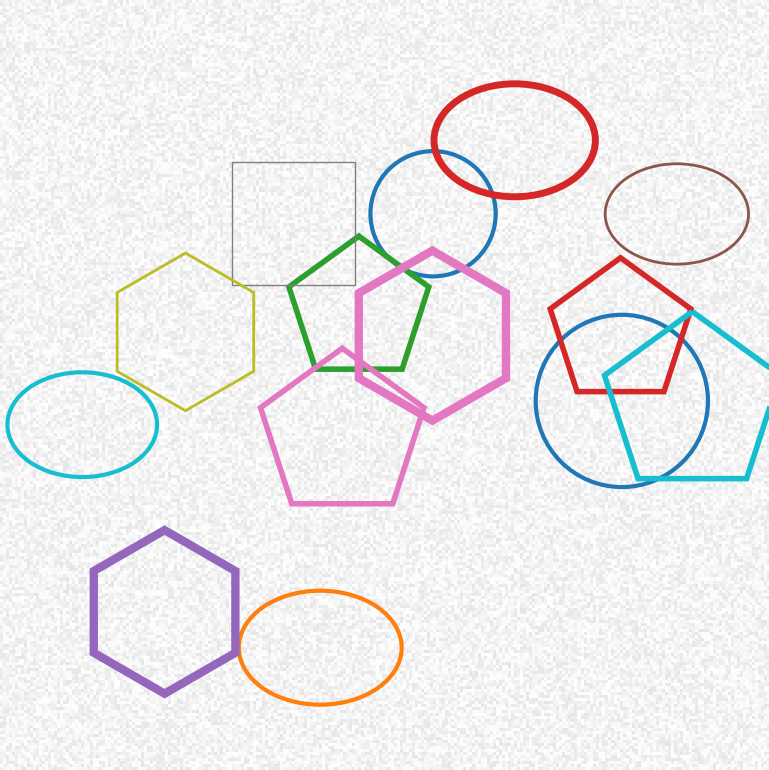[{"shape": "circle", "thickness": 1.5, "radius": 0.41, "center": [0.562, 0.722]}, {"shape": "circle", "thickness": 1.5, "radius": 0.56, "center": [0.808, 0.479]}, {"shape": "oval", "thickness": 1.5, "radius": 0.53, "center": [0.416, 0.159]}, {"shape": "pentagon", "thickness": 2, "radius": 0.48, "center": [0.466, 0.598]}, {"shape": "pentagon", "thickness": 2, "radius": 0.48, "center": [0.806, 0.569]}, {"shape": "oval", "thickness": 2.5, "radius": 0.52, "center": [0.668, 0.818]}, {"shape": "hexagon", "thickness": 3, "radius": 0.53, "center": [0.214, 0.205]}, {"shape": "oval", "thickness": 1, "radius": 0.47, "center": [0.879, 0.722]}, {"shape": "hexagon", "thickness": 3, "radius": 0.55, "center": [0.562, 0.564]}, {"shape": "pentagon", "thickness": 2, "radius": 0.56, "center": [0.444, 0.436]}, {"shape": "square", "thickness": 0.5, "radius": 0.4, "center": [0.381, 0.709]}, {"shape": "hexagon", "thickness": 1, "radius": 0.51, "center": [0.241, 0.569]}, {"shape": "pentagon", "thickness": 2, "radius": 0.6, "center": [0.899, 0.475]}, {"shape": "oval", "thickness": 1.5, "radius": 0.49, "center": [0.107, 0.448]}]